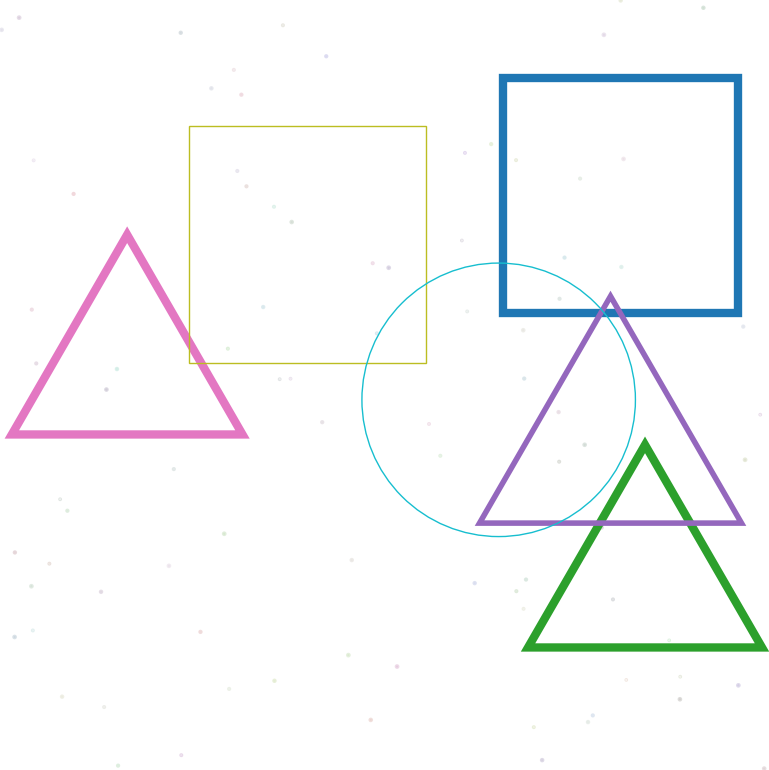[{"shape": "square", "thickness": 3, "radius": 0.76, "center": [0.806, 0.746]}, {"shape": "triangle", "thickness": 3, "radius": 0.88, "center": [0.838, 0.247]}, {"shape": "triangle", "thickness": 2, "radius": 0.98, "center": [0.793, 0.419]}, {"shape": "triangle", "thickness": 3, "radius": 0.86, "center": [0.165, 0.522]}, {"shape": "square", "thickness": 0.5, "radius": 0.77, "center": [0.4, 0.682]}, {"shape": "circle", "thickness": 0.5, "radius": 0.89, "center": [0.648, 0.481]}]